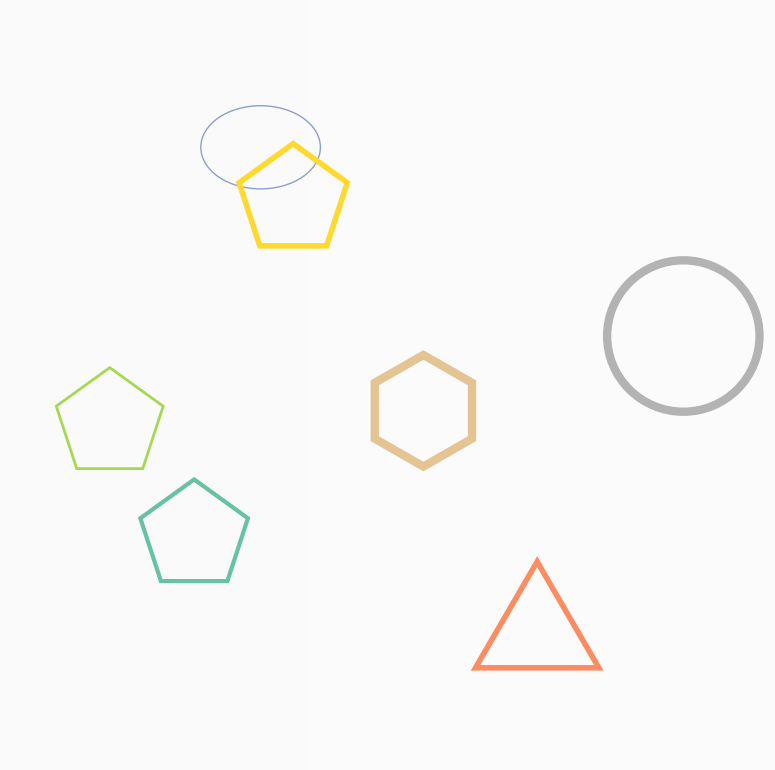[{"shape": "pentagon", "thickness": 1.5, "radius": 0.36, "center": [0.251, 0.304]}, {"shape": "triangle", "thickness": 2, "radius": 0.46, "center": [0.693, 0.179]}, {"shape": "oval", "thickness": 0.5, "radius": 0.39, "center": [0.336, 0.809]}, {"shape": "pentagon", "thickness": 1, "radius": 0.36, "center": [0.142, 0.45]}, {"shape": "pentagon", "thickness": 2, "radius": 0.37, "center": [0.378, 0.74]}, {"shape": "hexagon", "thickness": 3, "radius": 0.36, "center": [0.546, 0.467]}, {"shape": "circle", "thickness": 3, "radius": 0.49, "center": [0.882, 0.564]}]